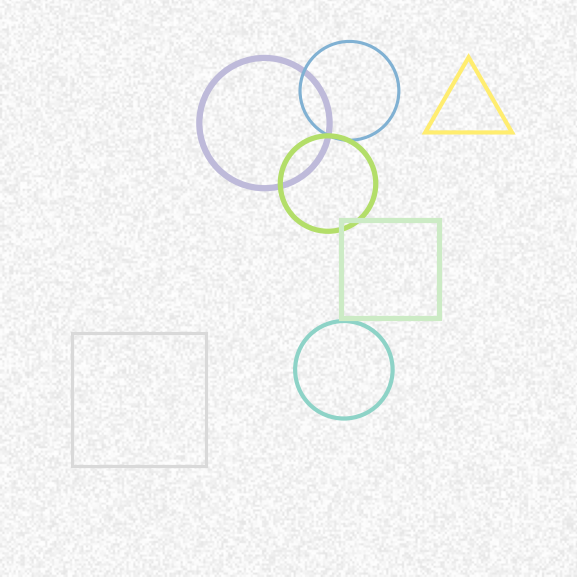[{"shape": "circle", "thickness": 2, "radius": 0.42, "center": [0.595, 0.359]}, {"shape": "circle", "thickness": 3, "radius": 0.56, "center": [0.458, 0.786]}, {"shape": "circle", "thickness": 1.5, "radius": 0.43, "center": [0.605, 0.842]}, {"shape": "circle", "thickness": 2.5, "radius": 0.41, "center": [0.568, 0.681]}, {"shape": "square", "thickness": 1.5, "radius": 0.58, "center": [0.241, 0.307]}, {"shape": "square", "thickness": 2.5, "radius": 0.43, "center": [0.676, 0.533]}, {"shape": "triangle", "thickness": 2, "radius": 0.43, "center": [0.811, 0.813]}]